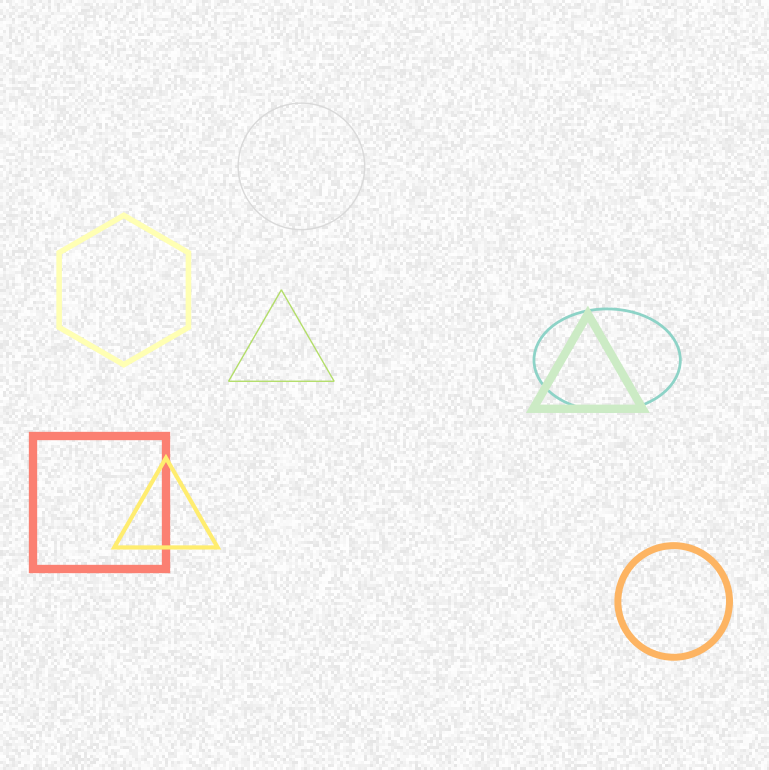[{"shape": "oval", "thickness": 1, "radius": 0.48, "center": [0.789, 0.532]}, {"shape": "hexagon", "thickness": 2, "radius": 0.48, "center": [0.161, 0.623]}, {"shape": "square", "thickness": 3, "radius": 0.43, "center": [0.129, 0.347]}, {"shape": "circle", "thickness": 2.5, "radius": 0.36, "center": [0.875, 0.219]}, {"shape": "triangle", "thickness": 0.5, "radius": 0.4, "center": [0.365, 0.544]}, {"shape": "circle", "thickness": 0.5, "radius": 0.41, "center": [0.391, 0.784]}, {"shape": "triangle", "thickness": 3, "radius": 0.41, "center": [0.763, 0.51]}, {"shape": "triangle", "thickness": 1.5, "radius": 0.39, "center": [0.216, 0.328]}]